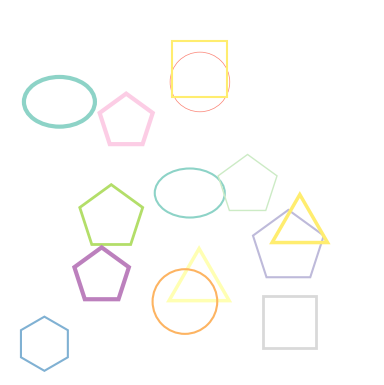[{"shape": "oval", "thickness": 1.5, "radius": 0.45, "center": [0.493, 0.499]}, {"shape": "oval", "thickness": 3, "radius": 0.46, "center": [0.154, 0.736]}, {"shape": "triangle", "thickness": 2.5, "radius": 0.45, "center": [0.517, 0.264]}, {"shape": "pentagon", "thickness": 1.5, "radius": 0.48, "center": [0.749, 0.358]}, {"shape": "circle", "thickness": 0.5, "radius": 0.39, "center": [0.519, 0.787]}, {"shape": "hexagon", "thickness": 1.5, "radius": 0.35, "center": [0.115, 0.107]}, {"shape": "circle", "thickness": 1.5, "radius": 0.42, "center": [0.48, 0.217]}, {"shape": "pentagon", "thickness": 2, "radius": 0.43, "center": [0.289, 0.434]}, {"shape": "pentagon", "thickness": 3, "radius": 0.36, "center": [0.328, 0.684]}, {"shape": "square", "thickness": 2, "radius": 0.34, "center": [0.752, 0.164]}, {"shape": "pentagon", "thickness": 3, "radius": 0.37, "center": [0.264, 0.283]}, {"shape": "pentagon", "thickness": 1, "radius": 0.4, "center": [0.643, 0.518]}, {"shape": "triangle", "thickness": 2.5, "radius": 0.42, "center": [0.779, 0.412]}, {"shape": "square", "thickness": 1.5, "radius": 0.36, "center": [0.518, 0.821]}]